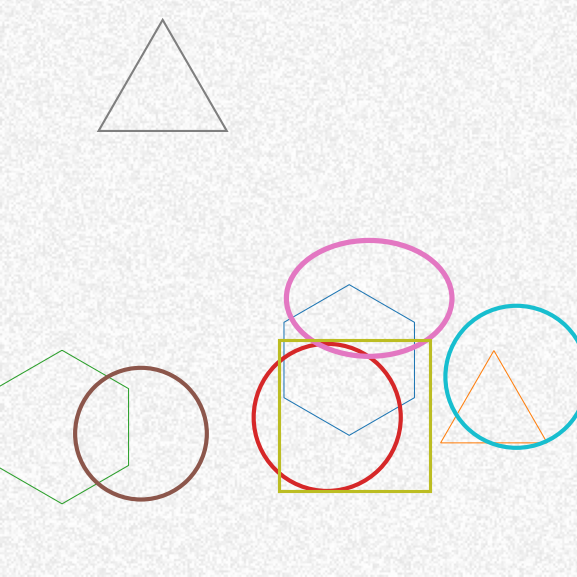[{"shape": "hexagon", "thickness": 0.5, "radius": 0.65, "center": [0.605, 0.376]}, {"shape": "triangle", "thickness": 0.5, "radius": 0.53, "center": [0.855, 0.286]}, {"shape": "hexagon", "thickness": 0.5, "radius": 0.66, "center": [0.107, 0.26]}, {"shape": "circle", "thickness": 2, "radius": 0.64, "center": [0.567, 0.276]}, {"shape": "circle", "thickness": 2, "radius": 0.57, "center": [0.244, 0.248]}, {"shape": "oval", "thickness": 2.5, "radius": 0.72, "center": [0.639, 0.482]}, {"shape": "triangle", "thickness": 1, "radius": 0.64, "center": [0.282, 0.837]}, {"shape": "square", "thickness": 1.5, "radius": 0.65, "center": [0.613, 0.279]}, {"shape": "circle", "thickness": 2, "radius": 0.61, "center": [0.894, 0.347]}]